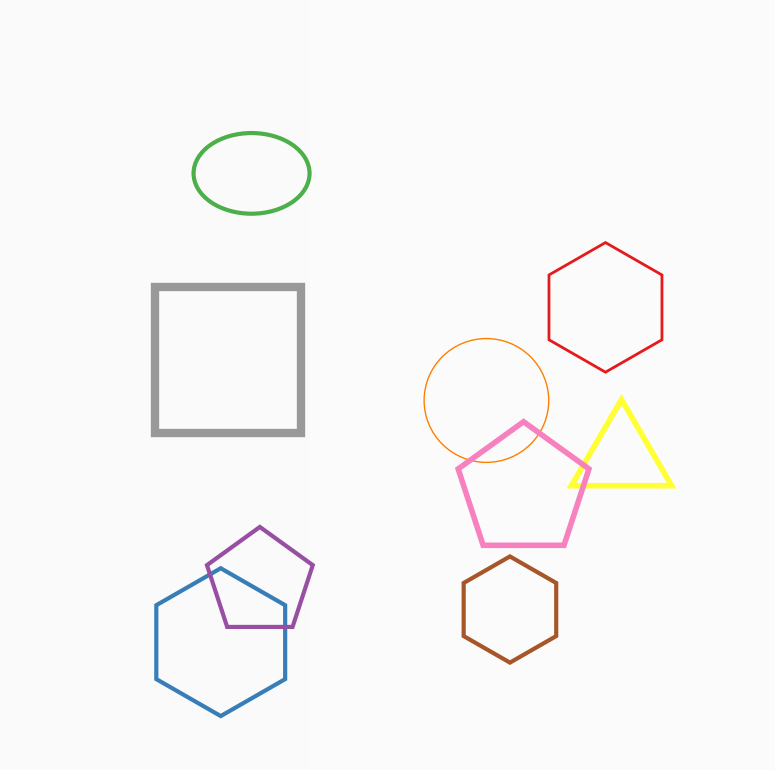[{"shape": "hexagon", "thickness": 1, "radius": 0.42, "center": [0.781, 0.601]}, {"shape": "hexagon", "thickness": 1.5, "radius": 0.48, "center": [0.285, 0.166]}, {"shape": "oval", "thickness": 1.5, "radius": 0.37, "center": [0.325, 0.775]}, {"shape": "pentagon", "thickness": 1.5, "radius": 0.36, "center": [0.335, 0.244]}, {"shape": "circle", "thickness": 0.5, "radius": 0.4, "center": [0.628, 0.48]}, {"shape": "triangle", "thickness": 2, "radius": 0.37, "center": [0.802, 0.407]}, {"shape": "hexagon", "thickness": 1.5, "radius": 0.34, "center": [0.658, 0.208]}, {"shape": "pentagon", "thickness": 2, "radius": 0.44, "center": [0.676, 0.364]}, {"shape": "square", "thickness": 3, "radius": 0.47, "center": [0.294, 0.532]}]